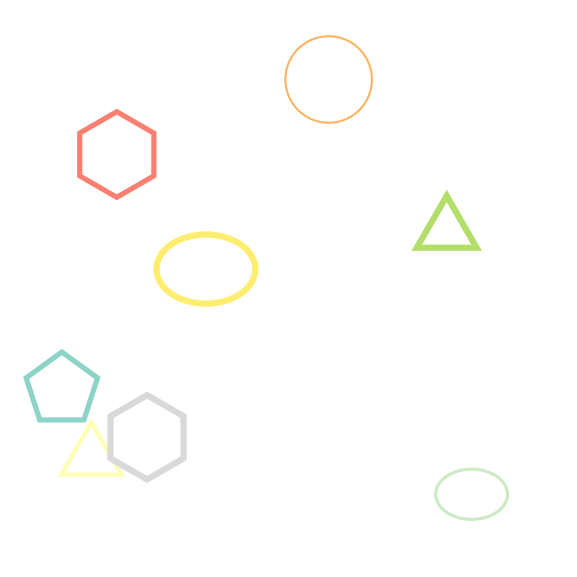[{"shape": "pentagon", "thickness": 2.5, "radius": 0.33, "center": [0.107, 0.325]}, {"shape": "triangle", "thickness": 2, "radius": 0.3, "center": [0.158, 0.207]}, {"shape": "hexagon", "thickness": 2.5, "radius": 0.37, "center": [0.202, 0.732]}, {"shape": "circle", "thickness": 1, "radius": 0.37, "center": [0.569, 0.861]}, {"shape": "triangle", "thickness": 3, "radius": 0.3, "center": [0.774, 0.6]}, {"shape": "hexagon", "thickness": 3, "radius": 0.37, "center": [0.255, 0.242]}, {"shape": "oval", "thickness": 1.5, "radius": 0.31, "center": [0.817, 0.143]}, {"shape": "oval", "thickness": 3, "radius": 0.43, "center": [0.357, 0.533]}]